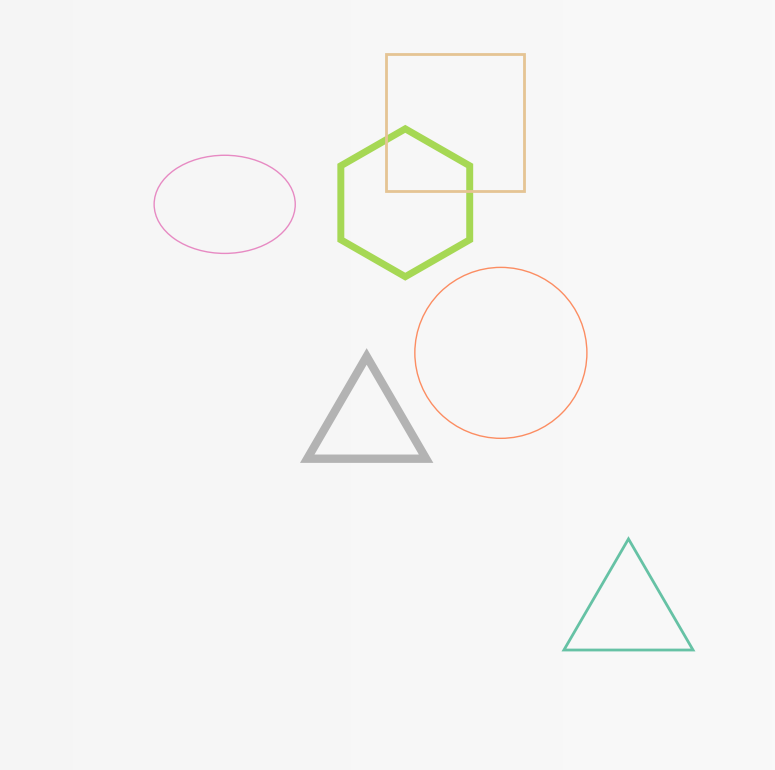[{"shape": "triangle", "thickness": 1, "radius": 0.48, "center": [0.811, 0.204]}, {"shape": "circle", "thickness": 0.5, "radius": 0.56, "center": [0.646, 0.542]}, {"shape": "oval", "thickness": 0.5, "radius": 0.46, "center": [0.29, 0.735]}, {"shape": "hexagon", "thickness": 2.5, "radius": 0.48, "center": [0.523, 0.737]}, {"shape": "square", "thickness": 1, "radius": 0.45, "center": [0.587, 0.841]}, {"shape": "triangle", "thickness": 3, "radius": 0.44, "center": [0.473, 0.449]}]